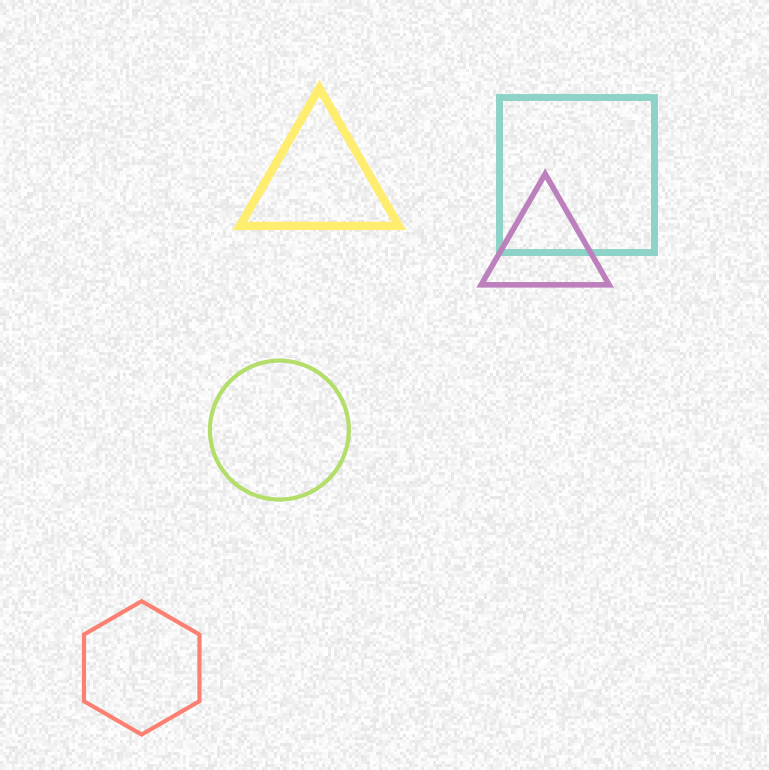[{"shape": "square", "thickness": 2.5, "radius": 0.5, "center": [0.748, 0.773]}, {"shape": "hexagon", "thickness": 1.5, "radius": 0.43, "center": [0.184, 0.133]}, {"shape": "circle", "thickness": 1.5, "radius": 0.45, "center": [0.363, 0.441]}, {"shape": "triangle", "thickness": 2, "radius": 0.48, "center": [0.708, 0.678]}, {"shape": "triangle", "thickness": 3, "radius": 0.6, "center": [0.415, 0.766]}]